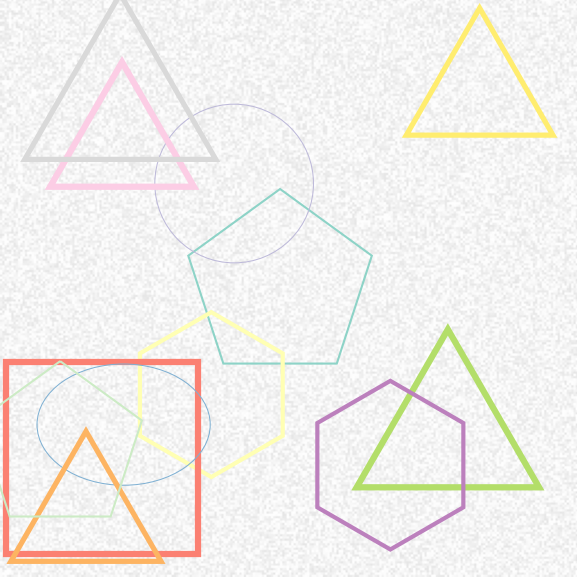[{"shape": "pentagon", "thickness": 1, "radius": 0.84, "center": [0.485, 0.505]}, {"shape": "hexagon", "thickness": 2, "radius": 0.71, "center": [0.366, 0.316]}, {"shape": "circle", "thickness": 0.5, "radius": 0.69, "center": [0.405, 0.681]}, {"shape": "square", "thickness": 3, "radius": 0.83, "center": [0.176, 0.206]}, {"shape": "oval", "thickness": 0.5, "radius": 0.75, "center": [0.214, 0.264]}, {"shape": "triangle", "thickness": 2.5, "radius": 0.75, "center": [0.149, 0.102]}, {"shape": "triangle", "thickness": 3, "radius": 0.91, "center": [0.776, 0.246]}, {"shape": "triangle", "thickness": 3, "radius": 0.72, "center": [0.211, 0.748]}, {"shape": "triangle", "thickness": 2.5, "radius": 0.95, "center": [0.208, 0.819]}, {"shape": "hexagon", "thickness": 2, "radius": 0.73, "center": [0.676, 0.194]}, {"shape": "pentagon", "thickness": 1, "radius": 0.74, "center": [0.104, 0.225]}, {"shape": "triangle", "thickness": 2.5, "radius": 0.73, "center": [0.831, 0.838]}]